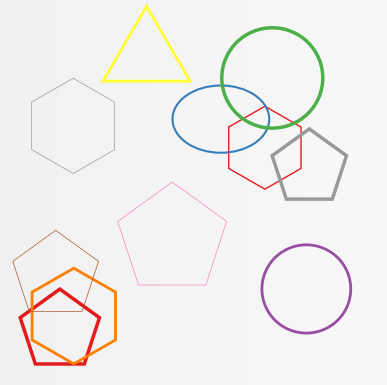[{"shape": "pentagon", "thickness": 2.5, "radius": 0.54, "center": [0.154, 0.142]}, {"shape": "hexagon", "thickness": 1, "radius": 0.54, "center": [0.684, 0.616]}, {"shape": "oval", "thickness": 1.5, "radius": 0.62, "center": [0.57, 0.691]}, {"shape": "circle", "thickness": 2.5, "radius": 0.65, "center": [0.703, 0.798]}, {"shape": "circle", "thickness": 2, "radius": 0.57, "center": [0.791, 0.249]}, {"shape": "hexagon", "thickness": 2, "radius": 0.62, "center": [0.19, 0.179]}, {"shape": "triangle", "thickness": 2, "radius": 0.65, "center": [0.378, 0.854]}, {"shape": "pentagon", "thickness": 0.5, "radius": 0.58, "center": [0.144, 0.285]}, {"shape": "pentagon", "thickness": 0.5, "radius": 0.74, "center": [0.444, 0.379]}, {"shape": "pentagon", "thickness": 2.5, "radius": 0.5, "center": [0.798, 0.564]}, {"shape": "hexagon", "thickness": 0.5, "radius": 0.62, "center": [0.189, 0.673]}]